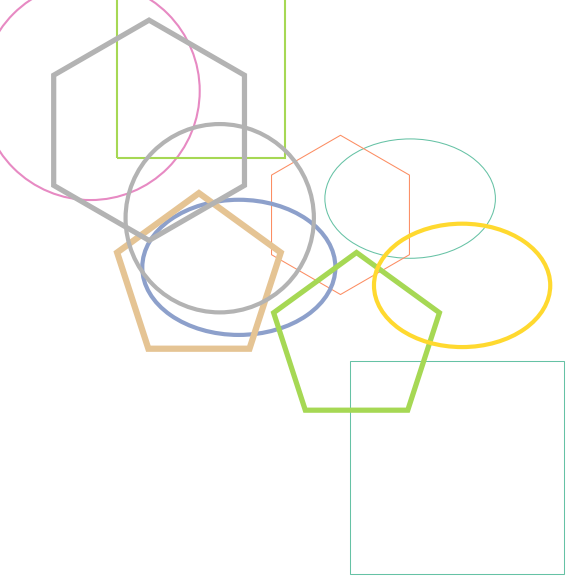[{"shape": "oval", "thickness": 0.5, "radius": 0.74, "center": [0.71, 0.655]}, {"shape": "square", "thickness": 0.5, "radius": 0.92, "center": [0.791, 0.19]}, {"shape": "hexagon", "thickness": 0.5, "radius": 0.69, "center": [0.59, 0.627]}, {"shape": "oval", "thickness": 2, "radius": 0.84, "center": [0.414, 0.536]}, {"shape": "circle", "thickness": 1, "radius": 0.94, "center": [0.157, 0.842]}, {"shape": "square", "thickness": 1, "radius": 0.73, "center": [0.347, 0.871]}, {"shape": "pentagon", "thickness": 2.5, "radius": 0.75, "center": [0.617, 0.411]}, {"shape": "oval", "thickness": 2, "radius": 0.76, "center": [0.8, 0.505]}, {"shape": "pentagon", "thickness": 3, "radius": 0.74, "center": [0.344, 0.516]}, {"shape": "circle", "thickness": 2, "radius": 0.82, "center": [0.38, 0.621]}, {"shape": "hexagon", "thickness": 2.5, "radius": 0.95, "center": [0.258, 0.774]}]